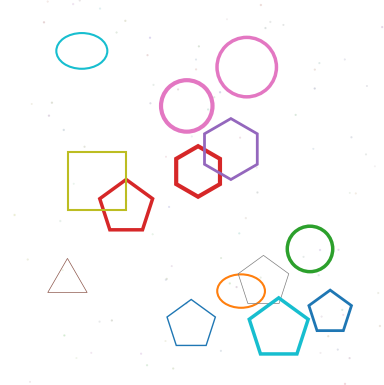[{"shape": "pentagon", "thickness": 1, "radius": 0.33, "center": [0.497, 0.156]}, {"shape": "pentagon", "thickness": 2, "radius": 0.29, "center": [0.858, 0.188]}, {"shape": "oval", "thickness": 1.5, "radius": 0.31, "center": [0.626, 0.244]}, {"shape": "circle", "thickness": 2.5, "radius": 0.3, "center": [0.805, 0.353]}, {"shape": "hexagon", "thickness": 3, "radius": 0.33, "center": [0.515, 0.555]}, {"shape": "pentagon", "thickness": 2.5, "radius": 0.36, "center": [0.328, 0.462]}, {"shape": "hexagon", "thickness": 2, "radius": 0.4, "center": [0.6, 0.613]}, {"shape": "triangle", "thickness": 0.5, "radius": 0.3, "center": [0.175, 0.27]}, {"shape": "circle", "thickness": 3, "radius": 0.33, "center": [0.485, 0.725]}, {"shape": "circle", "thickness": 2.5, "radius": 0.39, "center": [0.641, 0.826]}, {"shape": "pentagon", "thickness": 0.5, "radius": 0.35, "center": [0.684, 0.268]}, {"shape": "square", "thickness": 1.5, "radius": 0.38, "center": [0.252, 0.531]}, {"shape": "pentagon", "thickness": 2.5, "radius": 0.4, "center": [0.724, 0.146]}, {"shape": "oval", "thickness": 1.5, "radius": 0.33, "center": [0.213, 0.868]}]